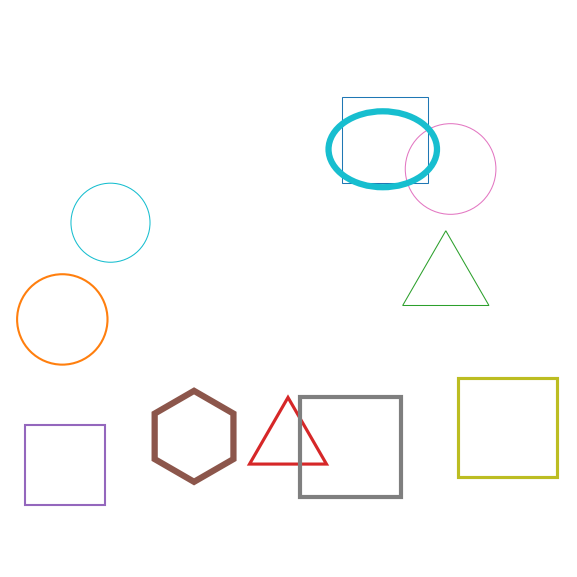[{"shape": "square", "thickness": 0.5, "radius": 0.37, "center": [0.667, 0.757]}, {"shape": "circle", "thickness": 1, "radius": 0.39, "center": [0.108, 0.446]}, {"shape": "triangle", "thickness": 0.5, "radius": 0.43, "center": [0.772, 0.513]}, {"shape": "triangle", "thickness": 1.5, "radius": 0.38, "center": [0.499, 0.234]}, {"shape": "square", "thickness": 1, "radius": 0.35, "center": [0.112, 0.193]}, {"shape": "hexagon", "thickness": 3, "radius": 0.39, "center": [0.336, 0.244]}, {"shape": "circle", "thickness": 0.5, "radius": 0.39, "center": [0.78, 0.706]}, {"shape": "square", "thickness": 2, "radius": 0.43, "center": [0.607, 0.226]}, {"shape": "square", "thickness": 1.5, "radius": 0.43, "center": [0.879, 0.259]}, {"shape": "circle", "thickness": 0.5, "radius": 0.34, "center": [0.191, 0.613]}, {"shape": "oval", "thickness": 3, "radius": 0.47, "center": [0.663, 0.741]}]